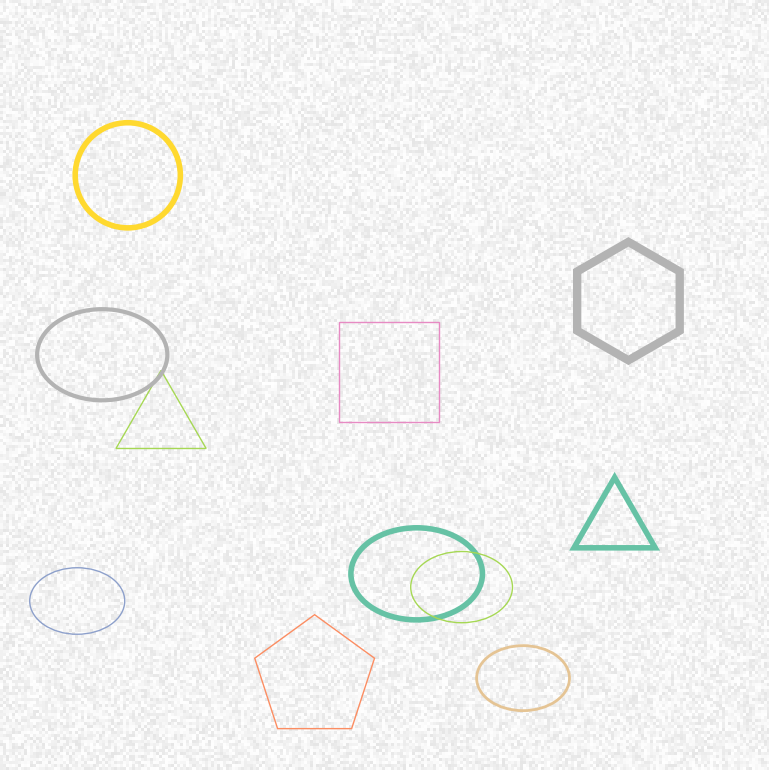[{"shape": "triangle", "thickness": 2, "radius": 0.3, "center": [0.798, 0.319]}, {"shape": "oval", "thickness": 2, "radius": 0.43, "center": [0.541, 0.255]}, {"shape": "pentagon", "thickness": 0.5, "radius": 0.41, "center": [0.409, 0.12]}, {"shape": "oval", "thickness": 0.5, "radius": 0.31, "center": [0.1, 0.219]}, {"shape": "square", "thickness": 0.5, "radius": 0.33, "center": [0.505, 0.517]}, {"shape": "oval", "thickness": 0.5, "radius": 0.33, "center": [0.599, 0.238]}, {"shape": "triangle", "thickness": 0.5, "radius": 0.34, "center": [0.209, 0.451]}, {"shape": "circle", "thickness": 2, "radius": 0.34, "center": [0.166, 0.772]}, {"shape": "oval", "thickness": 1, "radius": 0.3, "center": [0.679, 0.119]}, {"shape": "oval", "thickness": 1.5, "radius": 0.42, "center": [0.133, 0.539]}, {"shape": "hexagon", "thickness": 3, "radius": 0.38, "center": [0.816, 0.609]}]